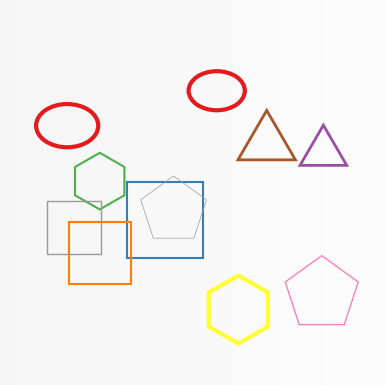[{"shape": "oval", "thickness": 3, "radius": 0.36, "center": [0.559, 0.764]}, {"shape": "oval", "thickness": 3, "radius": 0.4, "center": [0.173, 0.674]}, {"shape": "square", "thickness": 1.5, "radius": 0.5, "center": [0.426, 0.428]}, {"shape": "hexagon", "thickness": 1.5, "radius": 0.37, "center": [0.257, 0.53]}, {"shape": "triangle", "thickness": 2, "radius": 0.35, "center": [0.835, 0.605]}, {"shape": "square", "thickness": 1.5, "radius": 0.4, "center": [0.259, 0.344]}, {"shape": "hexagon", "thickness": 3, "radius": 0.44, "center": [0.615, 0.196]}, {"shape": "triangle", "thickness": 2, "radius": 0.43, "center": [0.688, 0.628]}, {"shape": "pentagon", "thickness": 1, "radius": 0.5, "center": [0.83, 0.237]}, {"shape": "square", "thickness": 1, "radius": 0.35, "center": [0.192, 0.409]}, {"shape": "pentagon", "thickness": 0.5, "radius": 0.45, "center": [0.448, 0.454]}]